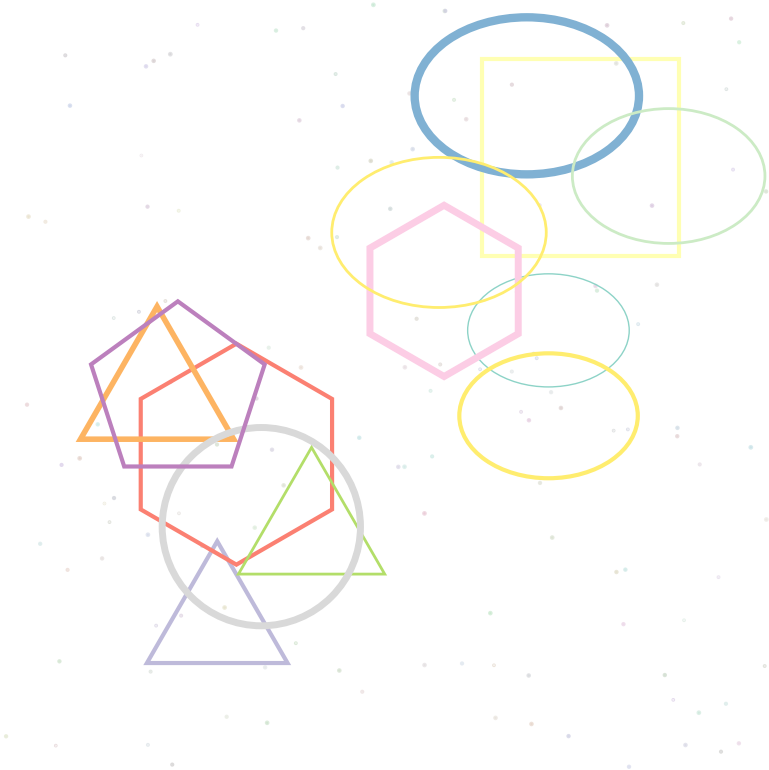[{"shape": "oval", "thickness": 0.5, "radius": 0.52, "center": [0.712, 0.571]}, {"shape": "square", "thickness": 1.5, "radius": 0.64, "center": [0.753, 0.795]}, {"shape": "triangle", "thickness": 1.5, "radius": 0.53, "center": [0.282, 0.192]}, {"shape": "hexagon", "thickness": 1.5, "radius": 0.72, "center": [0.307, 0.41]}, {"shape": "oval", "thickness": 3, "radius": 0.73, "center": [0.684, 0.876]}, {"shape": "triangle", "thickness": 2, "radius": 0.57, "center": [0.204, 0.487]}, {"shape": "triangle", "thickness": 1, "radius": 0.55, "center": [0.405, 0.309]}, {"shape": "hexagon", "thickness": 2.5, "radius": 0.56, "center": [0.577, 0.622]}, {"shape": "circle", "thickness": 2.5, "radius": 0.64, "center": [0.339, 0.316]}, {"shape": "pentagon", "thickness": 1.5, "radius": 0.59, "center": [0.231, 0.49]}, {"shape": "oval", "thickness": 1, "radius": 0.63, "center": [0.868, 0.771]}, {"shape": "oval", "thickness": 1, "radius": 0.7, "center": [0.57, 0.698]}, {"shape": "oval", "thickness": 1.5, "radius": 0.58, "center": [0.712, 0.46]}]